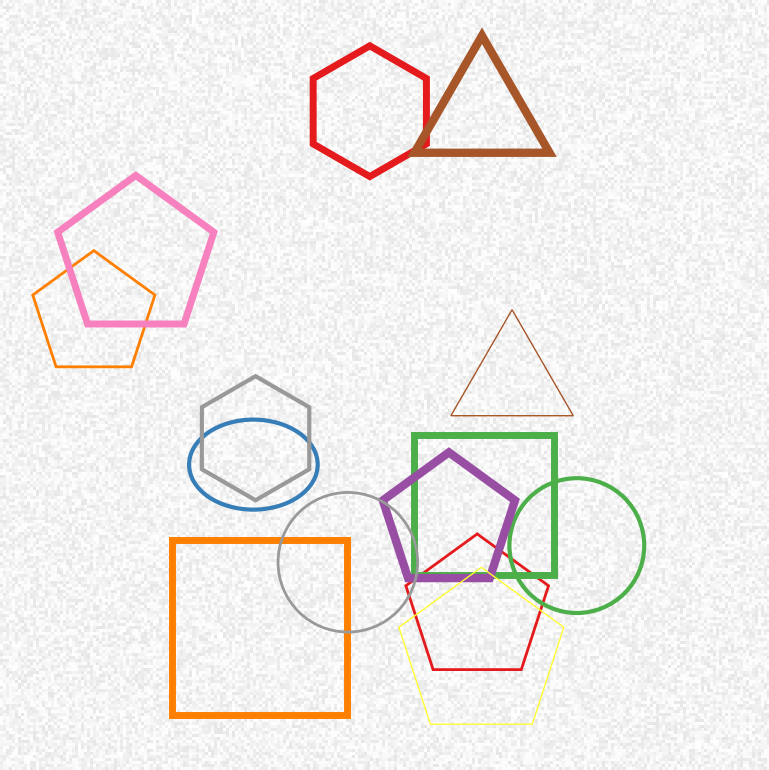[{"shape": "pentagon", "thickness": 1, "radius": 0.49, "center": [0.62, 0.209]}, {"shape": "hexagon", "thickness": 2.5, "radius": 0.42, "center": [0.48, 0.856]}, {"shape": "oval", "thickness": 1.5, "radius": 0.42, "center": [0.329, 0.397]}, {"shape": "square", "thickness": 2.5, "radius": 0.46, "center": [0.629, 0.344]}, {"shape": "circle", "thickness": 1.5, "radius": 0.44, "center": [0.749, 0.291]}, {"shape": "pentagon", "thickness": 3, "radius": 0.45, "center": [0.583, 0.322]}, {"shape": "pentagon", "thickness": 1, "radius": 0.42, "center": [0.122, 0.591]}, {"shape": "square", "thickness": 2.5, "radius": 0.57, "center": [0.337, 0.185]}, {"shape": "pentagon", "thickness": 0.5, "radius": 0.56, "center": [0.625, 0.151]}, {"shape": "triangle", "thickness": 0.5, "radius": 0.46, "center": [0.665, 0.506]}, {"shape": "triangle", "thickness": 3, "radius": 0.51, "center": [0.626, 0.852]}, {"shape": "pentagon", "thickness": 2.5, "radius": 0.53, "center": [0.176, 0.666]}, {"shape": "hexagon", "thickness": 1.5, "radius": 0.4, "center": [0.332, 0.431]}, {"shape": "circle", "thickness": 1, "radius": 0.45, "center": [0.452, 0.27]}]